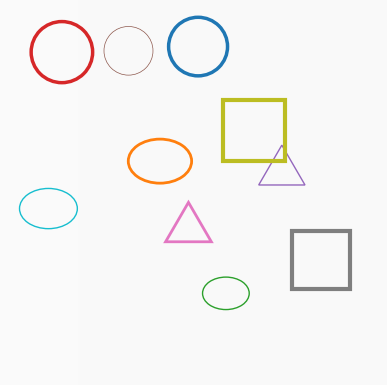[{"shape": "circle", "thickness": 2.5, "radius": 0.38, "center": [0.511, 0.879]}, {"shape": "oval", "thickness": 2, "radius": 0.41, "center": [0.413, 0.581]}, {"shape": "oval", "thickness": 1, "radius": 0.3, "center": [0.583, 0.238]}, {"shape": "circle", "thickness": 2.5, "radius": 0.4, "center": [0.16, 0.865]}, {"shape": "triangle", "thickness": 1, "radius": 0.34, "center": [0.727, 0.554]}, {"shape": "circle", "thickness": 0.5, "radius": 0.32, "center": [0.332, 0.868]}, {"shape": "triangle", "thickness": 2, "radius": 0.34, "center": [0.486, 0.406]}, {"shape": "square", "thickness": 3, "radius": 0.37, "center": [0.828, 0.324]}, {"shape": "square", "thickness": 3, "radius": 0.4, "center": [0.656, 0.662]}, {"shape": "oval", "thickness": 1, "radius": 0.37, "center": [0.125, 0.458]}]